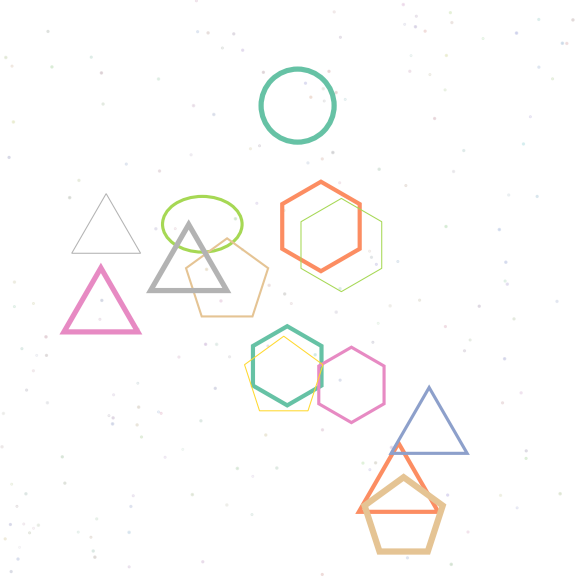[{"shape": "hexagon", "thickness": 2, "radius": 0.34, "center": [0.497, 0.366]}, {"shape": "circle", "thickness": 2.5, "radius": 0.32, "center": [0.515, 0.816]}, {"shape": "hexagon", "thickness": 2, "radius": 0.39, "center": [0.556, 0.607]}, {"shape": "triangle", "thickness": 2, "radius": 0.4, "center": [0.69, 0.153]}, {"shape": "triangle", "thickness": 1.5, "radius": 0.38, "center": [0.743, 0.252]}, {"shape": "hexagon", "thickness": 1.5, "radius": 0.33, "center": [0.609, 0.333]}, {"shape": "triangle", "thickness": 2.5, "radius": 0.37, "center": [0.175, 0.461]}, {"shape": "oval", "thickness": 1.5, "radius": 0.34, "center": [0.35, 0.611]}, {"shape": "hexagon", "thickness": 0.5, "radius": 0.4, "center": [0.591, 0.575]}, {"shape": "pentagon", "thickness": 0.5, "radius": 0.36, "center": [0.491, 0.346]}, {"shape": "pentagon", "thickness": 3, "radius": 0.36, "center": [0.699, 0.102]}, {"shape": "pentagon", "thickness": 1, "radius": 0.37, "center": [0.393, 0.512]}, {"shape": "triangle", "thickness": 0.5, "radius": 0.34, "center": [0.184, 0.595]}, {"shape": "triangle", "thickness": 2.5, "radius": 0.38, "center": [0.327, 0.534]}]